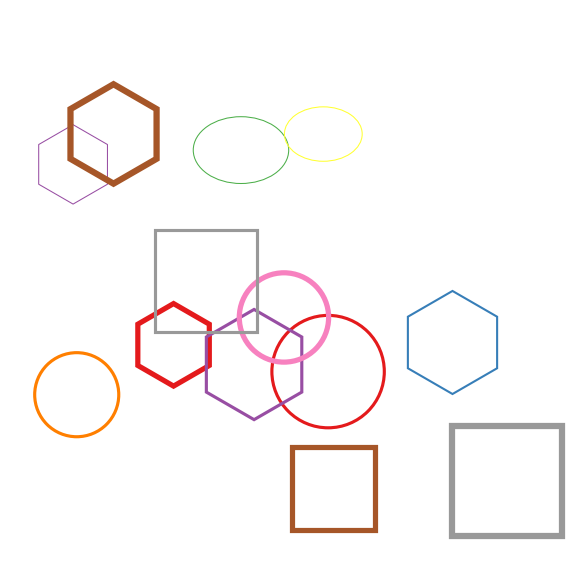[{"shape": "hexagon", "thickness": 2.5, "radius": 0.36, "center": [0.301, 0.402]}, {"shape": "circle", "thickness": 1.5, "radius": 0.49, "center": [0.568, 0.356]}, {"shape": "hexagon", "thickness": 1, "radius": 0.45, "center": [0.784, 0.406]}, {"shape": "oval", "thickness": 0.5, "radius": 0.41, "center": [0.417, 0.739]}, {"shape": "hexagon", "thickness": 1.5, "radius": 0.48, "center": [0.44, 0.368]}, {"shape": "hexagon", "thickness": 0.5, "radius": 0.34, "center": [0.127, 0.714]}, {"shape": "circle", "thickness": 1.5, "radius": 0.36, "center": [0.133, 0.316]}, {"shape": "oval", "thickness": 0.5, "radius": 0.34, "center": [0.56, 0.767]}, {"shape": "hexagon", "thickness": 3, "radius": 0.43, "center": [0.197, 0.767]}, {"shape": "square", "thickness": 2.5, "radius": 0.36, "center": [0.578, 0.153]}, {"shape": "circle", "thickness": 2.5, "radius": 0.39, "center": [0.492, 0.449]}, {"shape": "square", "thickness": 1.5, "radius": 0.44, "center": [0.357, 0.513]}, {"shape": "square", "thickness": 3, "radius": 0.48, "center": [0.878, 0.167]}]